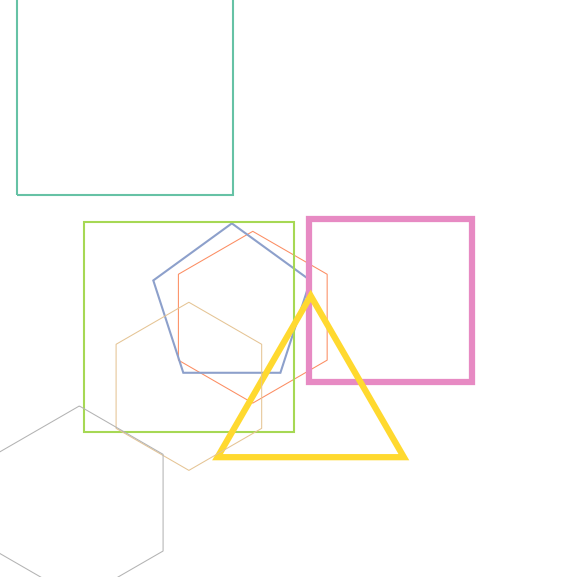[{"shape": "square", "thickness": 1, "radius": 0.94, "center": [0.216, 0.849]}, {"shape": "hexagon", "thickness": 0.5, "radius": 0.74, "center": [0.438, 0.45]}, {"shape": "pentagon", "thickness": 1, "radius": 0.72, "center": [0.401, 0.469]}, {"shape": "square", "thickness": 3, "radius": 0.71, "center": [0.676, 0.479]}, {"shape": "square", "thickness": 1, "radius": 0.91, "center": [0.327, 0.433]}, {"shape": "triangle", "thickness": 3, "radius": 0.93, "center": [0.538, 0.301]}, {"shape": "hexagon", "thickness": 0.5, "radius": 0.73, "center": [0.327, 0.33]}, {"shape": "hexagon", "thickness": 0.5, "radius": 0.84, "center": [0.137, 0.129]}]